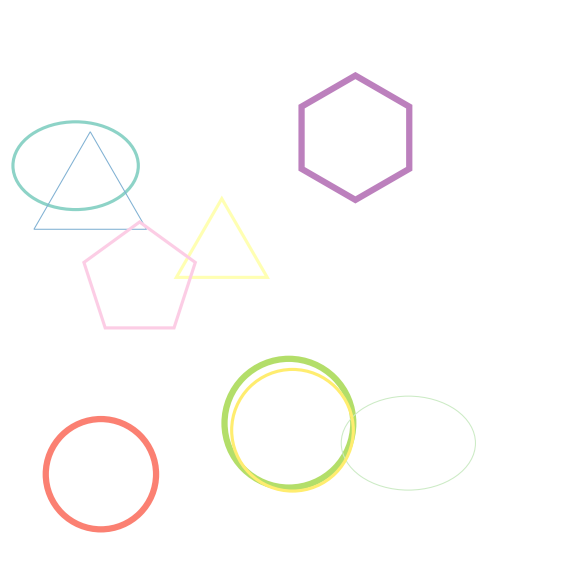[{"shape": "oval", "thickness": 1.5, "radius": 0.54, "center": [0.131, 0.712]}, {"shape": "triangle", "thickness": 1.5, "radius": 0.45, "center": [0.384, 0.564]}, {"shape": "circle", "thickness": 3, "radius": 0.48, "center": [0.175, 0.178]}, {"shape": "triangle", "thickness": 0.5, "radius": 0.56, "center": [0.156, 0.658]}, {"shape": "circle", "thickness": 3, "radius": 0.56, "center": [0.5, 0.266]}, {"shape": "pentagon", "thickness": 1.5, "radius": 0.51, "center": [0.242, 0.513]}, {"shape": "hexagon", "thickness": 3, "radius": 0.54, "center": [0.615, 0.761]}, {"shape": "oval", "thickness": 0.5, "radius": 0.58, "center": [0.707, 0.232]}, {"shape": "circle", "thickness": 1.5, "radius": 0.53, "center": [0.506, 0.254]}]